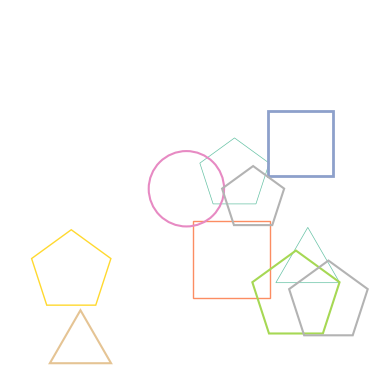[{"shape": "triangle", "thickness": 0.5, "radius": 0.48, "center": [0.799, 0.314]}, {"shape": "pentagon", "thickness": 0.5, "radius": 0.47, "center": [0.609, 0.547]}, {"shape": "square", "thickness": 1, "radius": 0.5, "center": [0.601, 0.325]}, {"shape": "square", "thickness": 2, "radius": 0.42, "center": [0.78, 0.628]}, {"shape": "circle", "thickness": 1.5, "radius": 0.49, "center": [0.484, 0.51]}, {"shape": "pentagon", "thickness": 1.5, "radius": 0.6, "center": [0.769, 0.23]}, {"shape": "pentagon", "thickness": 1, "radius": 0.54, "center": [0.185, 0.295]}, {"shape": "triangle", "thickness": 1.5, "radius": 0.46, "center": [0.209, 0.102]}, {"shape": "pentagon", "thickness": 1.5, "radius": 0.54, "center": [0.853, 0.216]}, {"shape": "pentagon", "thickness": 1.5, "radius": 0.42, "center": [0.657, 0.484]}]